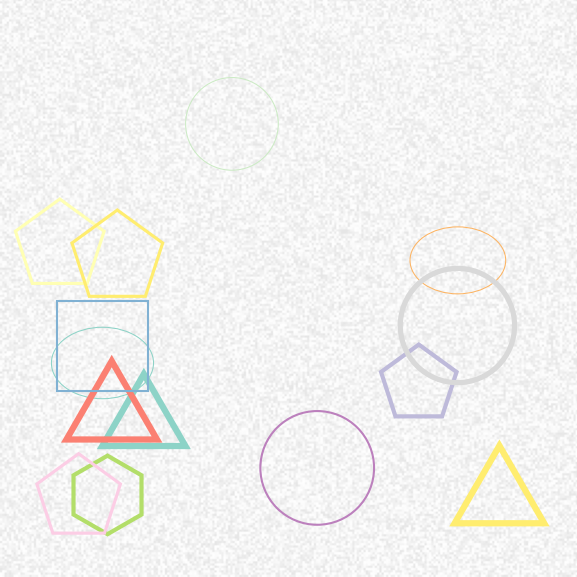[{"shape": "triangle", "thickness": 3, "radius": 0.42, "center": [0.249, 0.268]}, {"shape": "oval", "thickness": 0.5, "radius": 0.44, "center": [0.177, 0.371]}, {"shape": "pentagon", "thickness": 1.5, "radius": 0.4, "center": [0.104, 0.574]}, {"shape": "pentagon", "thickness": 2, "radius": 0.34, "center": [0.725, 0.334]}, {"shape": "triangle", "thickness": 3, "radius": 0.45, "center": [0.193, 0.283]}, {"shape": "square", "thickness": 1, "radius": 0.39, "center": [0.177, 0.4]}, {"shape": "oval", "thickness": 0.5, "radius": 0.41, "center": [0.793, 0.548]}, {"shape": "hexagon", "thickness": 2, "radius": 0.34, "center": [0.186, 0.142]}, {"shape": "pentagon", "thickness": 1.5, "radius": 0.38, "center": [0.136, 0.137]}, {"shape": "circle", "thickness": 2.5, "radius": 0.49, "center": [0.792, 0.435]}, {"shape": "circle", "thickness": 1, "radius": 0.49, "center": [0.549, 0.189]}, {"shape": "circle", "thickness": 0.5, "radius": 0.4, "center": [0.402, 0.785]}, {"shape": "triangle", "thickness": 3, "radius": 0.45, "center": [0.865, 0.138]}, {"shape": "pentagon", "thickness": 1.5, "radius": 0.41, "center": [0.203, 0.553]}]